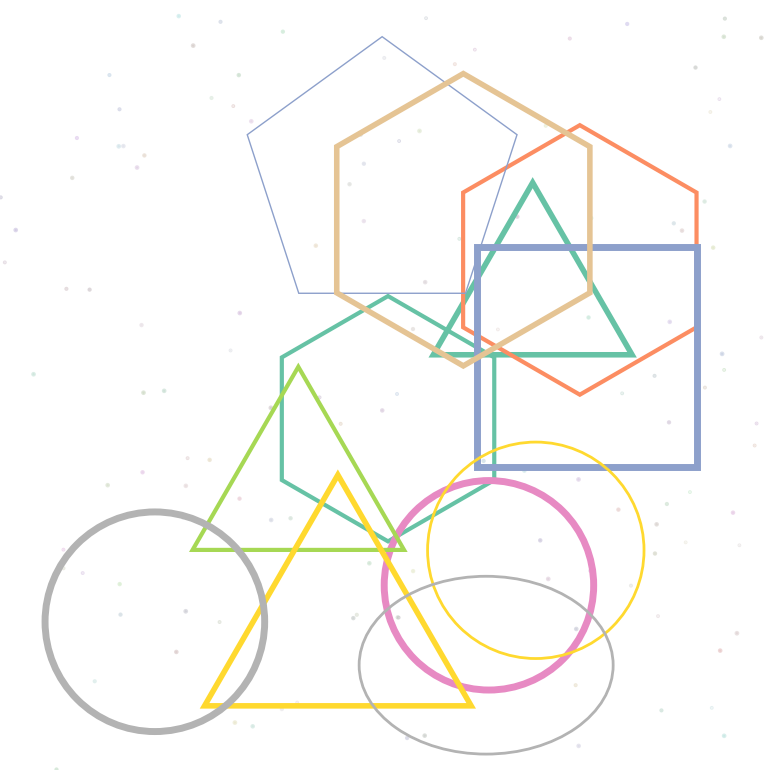[{"shape": "triangle", "thickness": 2, "radius": 0.75, "center": [0.692, 0.614]}, {"shape": "hexagon", "thickness": 1.5, "radius": 0.8, "center": [0.504, 0.456]}, {"shape": "hexagon", "thickness": 1.5, "radius": 0.88, "center": [0.753, 0.662]}, {"shape": "pentagon", "thickness": 0.5, "radius": 0.92, "center": [0.496, 0.768]}, {"shape": "square", "thickness": 2.5, "radius": 0.71, "center": [0.762, 0.536]}, {"shape": "circle", "thickness": 2.5, "radius": 0.68, "center": [0.635, 0.24]}, {"shape": "triangle", "thickness": 1.5, "radius": 0.79, "center": [0.387, 0.365]}, {"shape": "circle", "thickness": 1, "radius": 0.7, "center": [0.696, 0.285]}, {"shape": "triangle", "thickness": 2, "radius": 1.0, "center": [0.439, 0.183]}, {"shape": "hexagon", "thickness": 2, "radius": 0.95, "center": [0.602, 0.715]}, {"shape": "oval", "thickness": 1, "radius": 0.82, "center": [0.631, 0.136]}, {"shape": "circle", "thickness": 2.5, "radius": 0.71, "center": [0.201, 0.193]}]